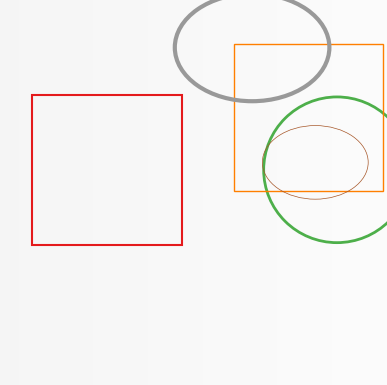[{"shape": "square", "thickness": 1.5, "radius": 0.97, "center": [0.277, 0.559]}, {"shape": "circle", "thickness": 2, "radius": 0.95, "center": [0.87, 0.559]}, {"shape": "square", "thickness": 1, "radius": 0.96, "center": [0.796, 0.694]}, {"shape": "oval", "thickness": 0.5, "radius": 0.68, "center": [0.814, 0.578]}, {"shape": "oval", "thickness": 3, "radius": 1.0, "center": [0.651, 0.877]}]